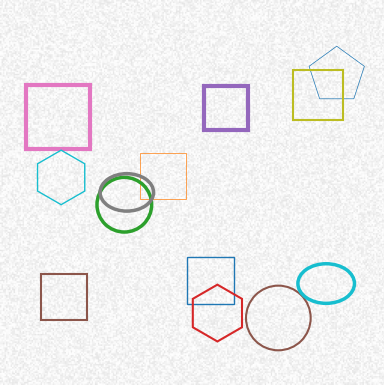[{"shape": "pentagon", "thickness": 0.5, "radius": 0.38, "center": [0.875, 0.804]}, {"shape": "square", "thickness": 1, "radius": 0.31, "center": [0.546, 0.272]}, {"shape": "square", "thickness": 0.5, "radius": 0.3, "center": [0.424, 0.544]}, {"shape": "circle", "thickness": 2.5, "radius": 0.36, "center": [0.323, 0.468]}, {"shape": "hexagon", "thickness": 1.5, "radius": 0.37, "center": [0.565, 0.187]}, {"shape": "square", "thickness": 3, "radius": 0.29, "center": [0.587, 0.72]}, {"shape": "circle", "thickness": 1.5, "radius": 0.42, "center": [0.723, 0.174]}, {"shape": "square", "thickness": 1.5, "radius": 0.3, "center": [0.165, 0.229]}, {"shape": "square", "thickness": 3, "radius": 0.42, "center": [0.15, 0.695]}, {"shape": "oval", "thickness": 2.5, "radius": 0.35, "center": [0.329, 0.5]}, {"shape": "square", "thickness": 1.5, "radius": 0.32, "center": [0.827, 0.753]}, {"shape": "hexagon", "thickness": 1, "radius": 0.35, "center": [0.159, 0.539]}, {"shape": "oval", "thickness": 2.5, "radius": 0.37, "center": [0.847, 0.264]}]